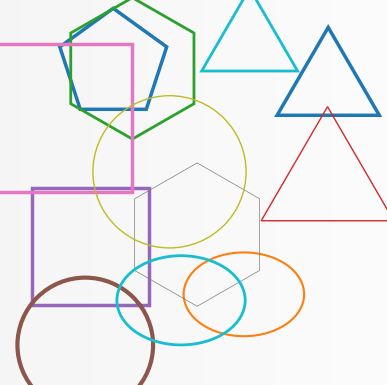[{"shape": "pentagon", "thickness": 2.5, "radius": 0.72, "center": [0.292, 0.833]}, {"shape": "triangle", "thickness": 2.5, "radius": 0.76, "center": [0.847, 0.777]}, {"shape": "oval", "thickness": 1.5, "radius": 0.78, "center": [0.629, 0.236]}, {"shape": "hexagon", "thickness": 2, "radius": 0.92, "center": [0.342, 0.822]}, {"shape": "triangle", "thickness": 1, "radius": 0.99, "center": [0.845, 0.525]}, {"shape": "square", "thickness": 2.5, "radius": 0.76, "center": [0.234, 0.36]}, {"shape": "circle", "thickness": 3, "radius": 0.88, "center": [0.22, 0.104]}, {"shape": "square", "thickness": 2.5, "radius": 0.96, "center": [0.147, 0.693]}, {"shape": "hexagon", "thickness": 0.5, "radius": 0.93, "center": [0.509, 0.391]}, {"shape": "circle", "thickness": 1, "radius": 0.99, "center": [0.437, 0.554]}, {"shape": "oval", "thickness": 2, "radius": 0.83, "center": [0.467, 0.22]}, {"shape": "triangle", "thickness": 2, "radius": 0.71, "center": [0.644, 0.887]}]